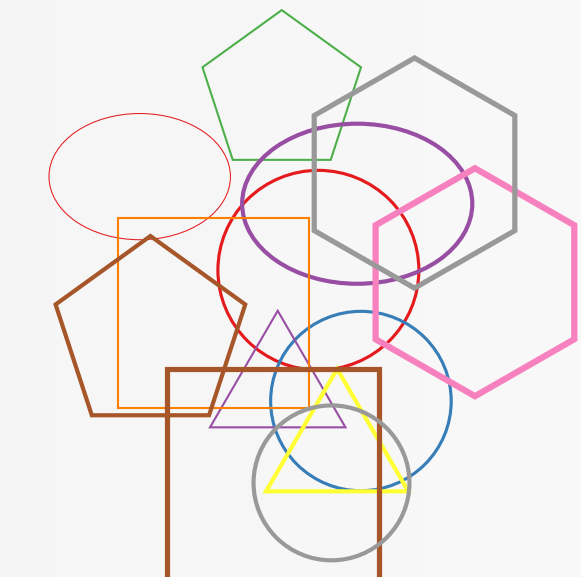[{"shape": "circle", "thickness": 1.5, "radius": 0.86, "center": [0.548, 0.531]}, {"shape": "oval", "thickness": 0.5, "radius": 0.78, "center": [0.24, 0.693]}, {"shape": "circle", "thickness": 1.5, "radius": 0.78, "center": [0.621, 0.305]}, {"shape": "pentagon", "thickness": 1, "radius": 0.72, "center": [0.485, 0.838]}, {"shape": "triangle", "thickness": 1, "radius": 0.67, "center": [0.478, 0.326]}, {"shape": "oval", "thickness": 2, "radius": 0.99, "center": [0.615, 0.646]}, {"shape": "square", "thickness": 1, "radius": 0.82, "center": [0.367, 0.457]}, {"shape": "triangle", "thickness": 2, "radius": 0.71, "center": [0.58, 0.219]}, {"shape": "square", "thickness": 2.5, "radius": 0.91, "center": [0.47, 0.177]}, {"shape": "pentagon", "thickness": 2, "radius": 0.86, "center": [0.259, 0.419]}, {"shape": "hexagon", "thickness": 3, "radius": 0.99, "center": [0.817, 0.51]}, {"shape": "circle", "thickness": 2, "radius": 0.67, "center": [0.57, 0.163]}, {"shape": "hexagon", "thickness": 2.5, "radius": 1.0, "center": [0.713, 0.699]}]